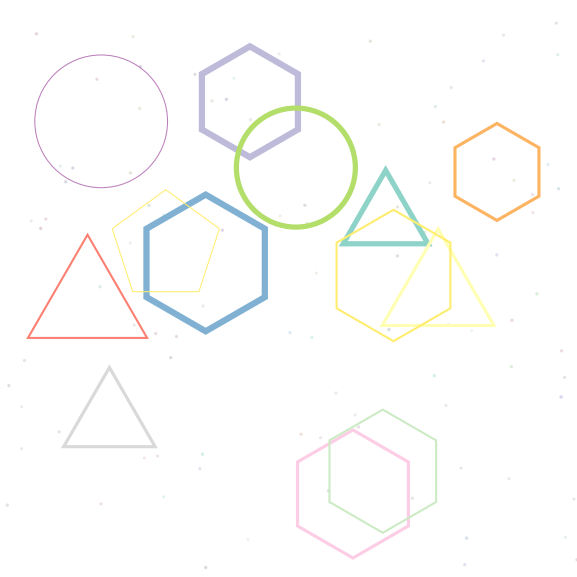[{"shape": "triangle", "thickness": 2.5, "radius": 0.42, "center": [0.668, 0.619]}, {"shape": "triangle", "thickness": 1.5, "radius": 0.56, "center": [0.759, 0.491]}, {"shape": "hexagon", "thickness": 3, "radius": 0.48, "center": [0.433, 0.823]}, {"shape": "triangle", "thickness": 1, "radius": 0.6, "center": [0.152, 0.474]}, {"shape": "hexagon", "thickness": 3, "radius": 0.59, "center": [0.356, 0.544]}, {"shape": "hexagon", "thickness": 1.5, "radius": 0.42, "center": [0.861, 0.701]}, {"shape": "circle", "thickness": 2.5, "radius": 0.52, "center": [0.512, 0.709]}, {"shape": "hexagon", "thickness": 1.5, "radius": 0.55, "center": [0.611, 0.144]}, {"shape": "triangle", "thickness": 1.5, "radius": 0.46, "center": [0.189, 0.271]}, {"shape": "circle", "thickness": 0.5, "radius": 0.57, "center": [0.175, 0.789]}, {"shape": "hexagon", "thickness": 1, "radius": 0.53, "center": [0.663, 0.183]}, {"shape": "pentagon", "thickness": 0.5, "radius": 0.49, "center": [0.287, 0.573]}, {"shape": "hexagon", "thickness": 1, "radius": 0.57, "center": [0.681, 0.522]}]